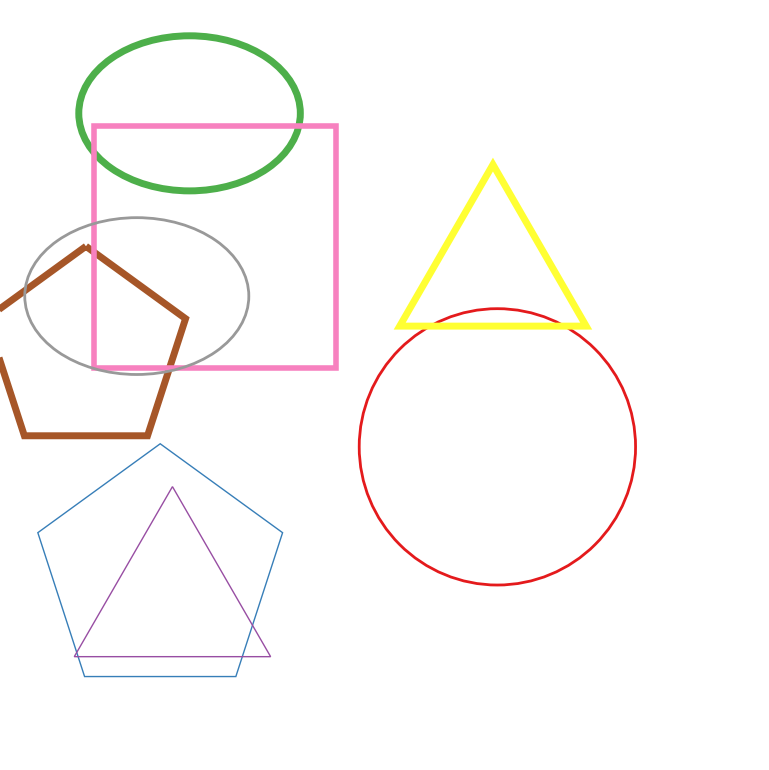[{"shape": "circle", "thickness": 1, "radius": 0.9, "center": [0.646, 0.42]}, {"shape": "pentagon", "thickness": 0.5, "radius": 0.84, "center": [0.208, 0.257]}, {"shape": "oval", "thickness": 2.5, "radius": 0.72, "center": [0.246, 0.853]}, {"shape": "triangle", "thickness": 0.5, "radius": 0.74, "center": [0.224, 0.221]}, {"shape": "triangle", "thickness": 2.5, "radius": 0.7, "center": [0.64, 0.646]}, {"shape": "pentagon", "thickness": 2.5, "radius": 0.68, "center": [0.112, 0.544]}, {"shape": "square", "thickness": 2, "radius": 0.78, "center": [0.279, 0.68]}, {"shape": "oval", "thickness": 1, "radius": 0.73, "center": [0.178, 0.615]}]